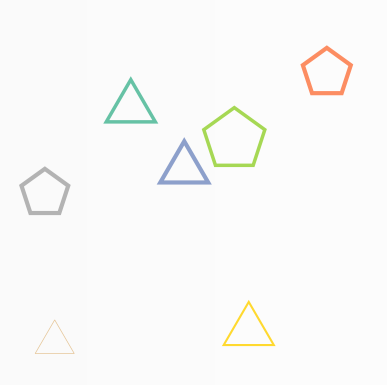[{"shape": "triangle", "thickness": 2.5, "radius": 0.37, "center": [0.338, 0.72]}, {"shape": "pentagon", "thickness": 3, "radius": 0.33, "center": [0.843, 0.811]}, {"shape": "triangle", "thickness": 3, "radius": 0.36, "center": [0.475, 0.562]}, {"shape": "pentagon", "thickness": 2.5, "radius": 0.41, "center": [0.605, 0.638]}, {"shape": "triangle", "thickness": 1.5, "radius": 0.37, "center": [0.642, 0.141]}, {"shape": "triangle", "thickness": 0.5, "radius": 0.29, "center": [0.141, 0.111]}, {"shape": "pentagon", "thickness": 3, "radius": 0.32, "center": [0.116, 0.498]}]